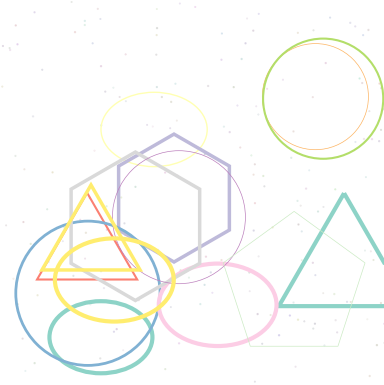[{"shape": "oval", "thickness": 3, "radius": 0.67, "center": [0.262, 0.124]}, {"shape": "triangle", "thickness": 3, "radius": 0.98, "center": [0.894, 0.303]}, {"shape": "oval", "thickness": 1, "radius": 0.69, "center": [0.4, 0.664]}, {"shape": "hexagon", "thickness": 2.5, "radius": 0.83, "center": [0.452, 0.486]}, {"shape": "triangle", "thickness": 1.5, "radius": 0.75, "center": [0.226, 0.349]}, {"shape": "circle", "thickness": 2, "radius": 0.94, "center": [0.228, 0.238]}, {"shape": "circle", "thickness": 0.5, "radius": 0.69, "center": [0.819, 0.749]}, {"shape": "circle", "thickness": 1.5, "radius": 0.78, "center": [0.839, 0.744]}, {"shape": "oval", "thickness": 3, "radius": 0.76, "center": [0.565, 0.208]}, {"shape": "hexagon", "thickness": 2.5, "radius": 0.96, "center": [0.352, 0.412]}, {"shape": "circle", "thickness": 0.5, "radius": 0.86, "center": [0.465, 0.436]}, {"shape": "pentagon", "thickness": 0.5, "radius": 0.97, "center": [0.764, 0.257]}, {"shape": "oval", "thickness": 3, "radius": 0.77, "center": [0.297, 0.273]}, {"shape": "triangle", "thickness": 2.5, "radius": 0.74, "center": [0.236, 0.372]}]